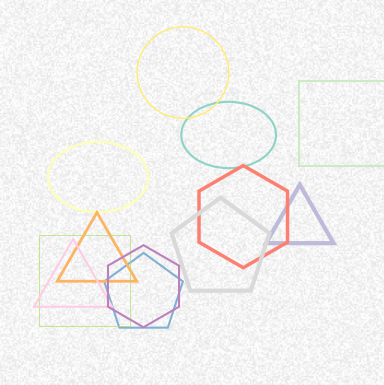[{"shape": "oval", "thickness": 1.5, "radius": 0.62, "center": [0.594, 0.649]}, {"shape": "oval", "thickness": 1.5, "radius": 0.65, "center": [0.255, 0.54]}, {"shape": "triangle", "thickness": 3, "radius": 0.51, "center": [0.779, 0.419]}, {"shape": "hexagon", "thickness": 2.5, "radius": 0.66, "center": [0.632, 0.437]}, {"shape": "pentagon", "thickness": 1.5, "radius": 0.54, "center": [0.373, 0.236]}, {"shape": "triangle", "thickness": 2, "radius": 0.6, "center": [0.252, 0.329]}, {"shape": "square", "thickness": 0.5, "radius": 0.59, "center": [0.22, 0.271]}, {"shape": "triangle", "thickness": 1.5, "radius": 0.59, "center": [0.19, 0.262]}, {"shape": "pentagon", "thickness": 3, "radius": 0.67, "center": [0.573, 0.353]}, {"shape": "hexagon", "thickness": 1.5, "radius": 0.53, "center": [0.373, 0.257]}, {"shape": "square", "thickness": 1.5, "radius": 0.56, "center": [0.889, 0.679]}, {"shape": "circle", "thickness": 1, "radius": 0.59, "center": [0.475, 0.811]}]